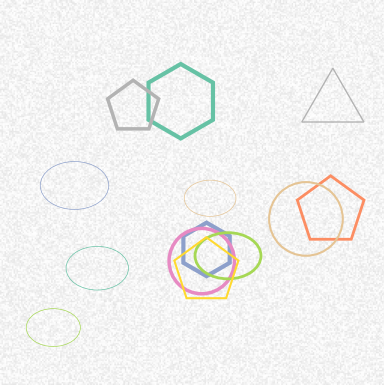[{"shape": "hexagon", "thickness": 3, "radius": 0.48, "center": [0.469, 0.737]}, {"shape": "oval", "thickness": 0.5, "radius": 0.41, "center": [0.253, 0.303]}, {"shape": "pentagon", "thickness": 2, "radius": 0.46, "center": [0.859, 0.452]}, {"shape": "oval", "thickness": 0.5, "radius": 0.44, "center": [0.194, 0.518]}, {"shape": "hexagon", "thickness": 3, "radius": 0.35, "center": [0.536, 0.352]}, {"shape": "circle", "thickness": 2.5, "radius": 0.42, "center": [0.524, 0.322]}, {"shape": "oval", "thickness": 2, "radius": 0.43, "center": [0.592, 0.336]}, {"shape": "oval", "thickness": 0.5, "radius": 0.35, "center": [0.138, 0.149]}, {"shape": "pentagon", "thickness": 1.5, "radius": 0.44, "center": [0.536, 0.296]}, {"shape": "circle", "thickness": 1.5, "radius": 0.48, "center": [0.795, 0.431]}, {"shape": "oval", "thickness": 0.5, "radius": 0.34, "center": [0.546, 0.485]}, {"shape": "triangle", "thickness": 1, "radius": 0.47, "center": [0.865, 0.73]}, {"shape": "pentagon", "thickness": 2.5, "radius": 0.35, "center": [0.346, 0.722]}]